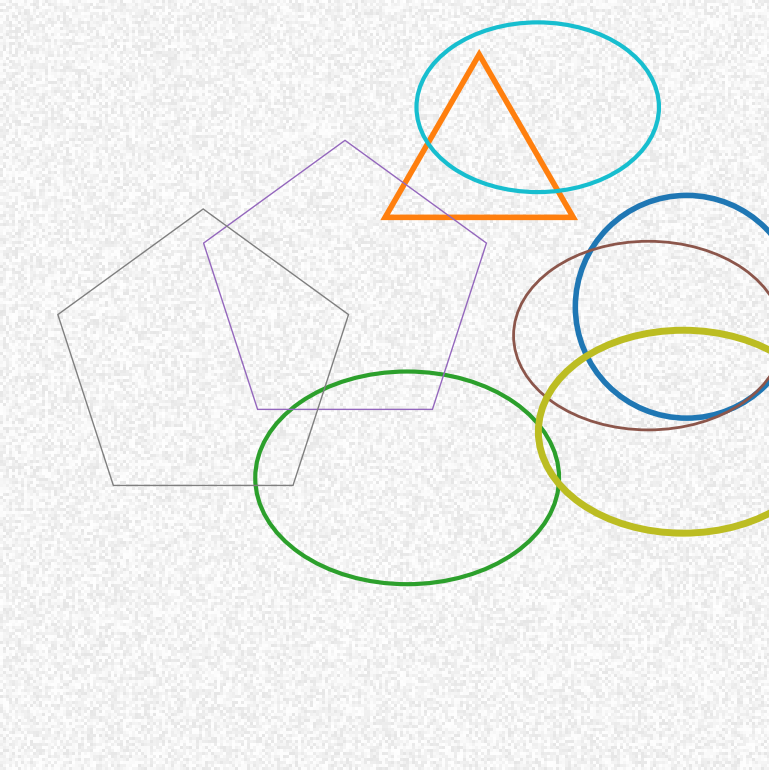[{"shape": "circle", "thickness": 2, "radius": 0.72, "center": [0.892, 0.602]}, {"shape": "triangle", "thickness": 2, "radius": 0.71, "center": [0.622, 0.788]}, {"shape": "oval", "thickness": 1.5, "radius": 0.99, "center": [0.529, 0.379]}, {"shape": "pentagon", "thickness": 0.5, "radius": 0.97, "center": [0.448, 0.625]}, {"shape": "oval", "thickness": 1, "radius": 0.87, "center": [0.842, 0.564]}, {"shape": "pentagon", "thickness": 0.5, "radius": 0.99, "center": [0.264, 0.53]}, {"shape": "oval", "thickness": 2.5, "radius": 0.94, "center": [0.887, 0.439]}, {"shape": "oval", "thickness": 1.5, "radius": 0.79, "center": [0.698, 0.861]}]